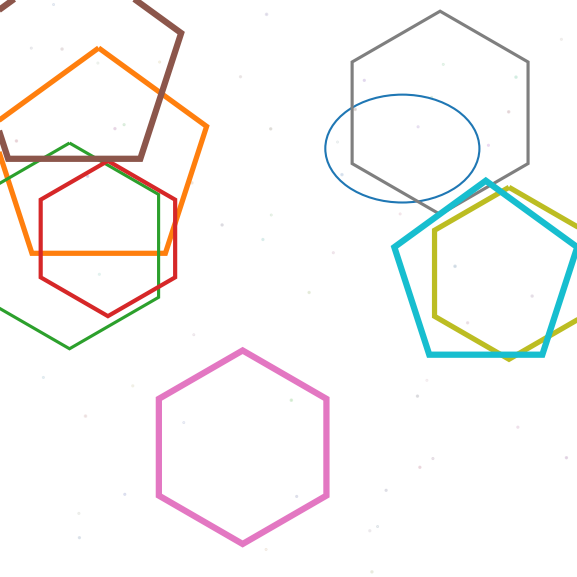[{"shape": "oval", "thickness": 1, "radius": 0.67, "center": [0.697, 0.742]}, {"shape": "pentagon", "thickness": 2.5, "radius": 0.98, "center": [0.171, 0.72]}, {"shape": "hexagon", "thickness": 1.5, "radius": 0.89, "center": [0.12, 0.573]}, {"shape": "hexagon", "thickness": 2, "radius": 0.67, "center": [0.187, 0.586]}, {"shape": "pentagon", "thickness": 3, "radius": 0.97, "center": [0.129, 0.882]}, {"shape": "hexagon", "thickness": 3, "radius": 0.84, "center": [0.42, 0.225]}, {"shape": "hexagon", "thickness": 1.5, "radius": 0.88, "center": [0.762, 0.804]}, {"shape": "hexagon", "thickness": 2.5, "radius": 0.74, "center": [0.881, 0.526]}, {"shape": "pentagon", "thickness": 3, "radius": 0.83, "center": [0.841, 0.52]}]